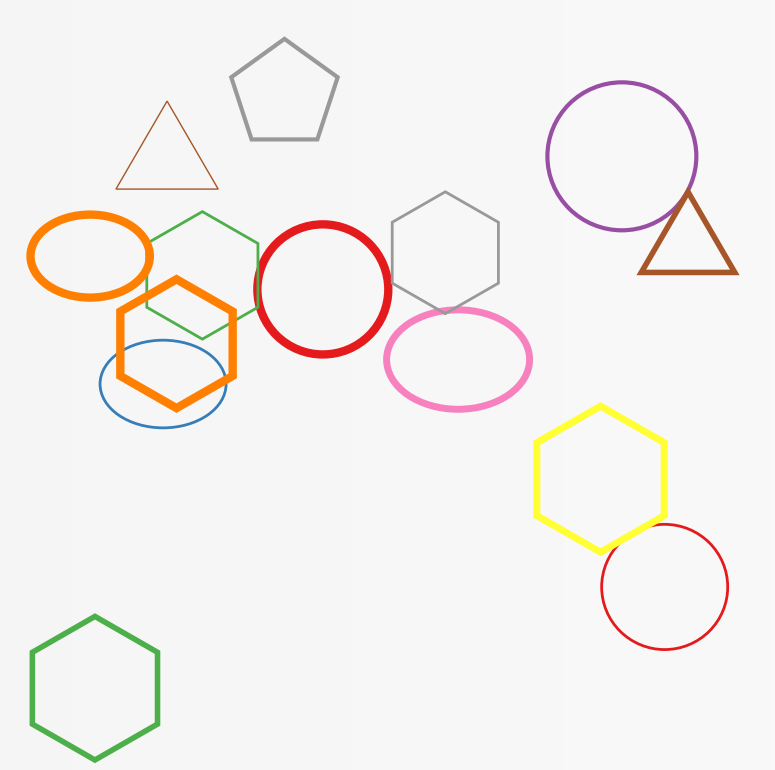[{"shape": "circle", "thickness": 1, "radius": 0.41, "center": [0.858, 0.238]}, {"shape": "circle", "thickness": 3, "radius": 0.42, "center": [0.417, 0.624]}, {"shape": "oval", "thickness": 1, "radius": 0.41, "center": [0.21, 0.501]}, {"shape": "hexagon", "thickness": 2, "radius": 0.47, "center": [0.123, 0.106]}, {"shape": "hexagon", "thickness": 1, "radius": 0.41, "center": [0.261, 0.642]}, {"shape": "circle", "thickness": 1.5, "radius": 0.48, "center": [0.802, 0.797]}, {"shape": "oval", "thickness": 3, "radius": 0.38, "center": [0.116, 0.667]}, {"shape": "hexagon", "thickness": 3, "radius": 0.42, "center": [0.228, 0.554]}, {"shape": "hexagon", "thickness": 2.5, "radius": 0.47, "center": [0.775, 0.378]}, {"shape": "triangle", "thickness": 2, "radius": 0.35, "center": [0.888, 0.681]}, {"shape": "triangle", "thickness": 0.5, "radius": 0.38, "center": [0.216, 0.793]}, {"shape": "oval", "thickness": 2.5, "radius": 0.46, "center": [0.591, 0.533]}, {"shape": "pentagon", "thickness": 1.5, "radius": 0.36, "center": [0.367, 0.877]}, {"shape": "hexagon", "thickness": 1, "radius": 0.4, "center": [0.575, 0.672]}]